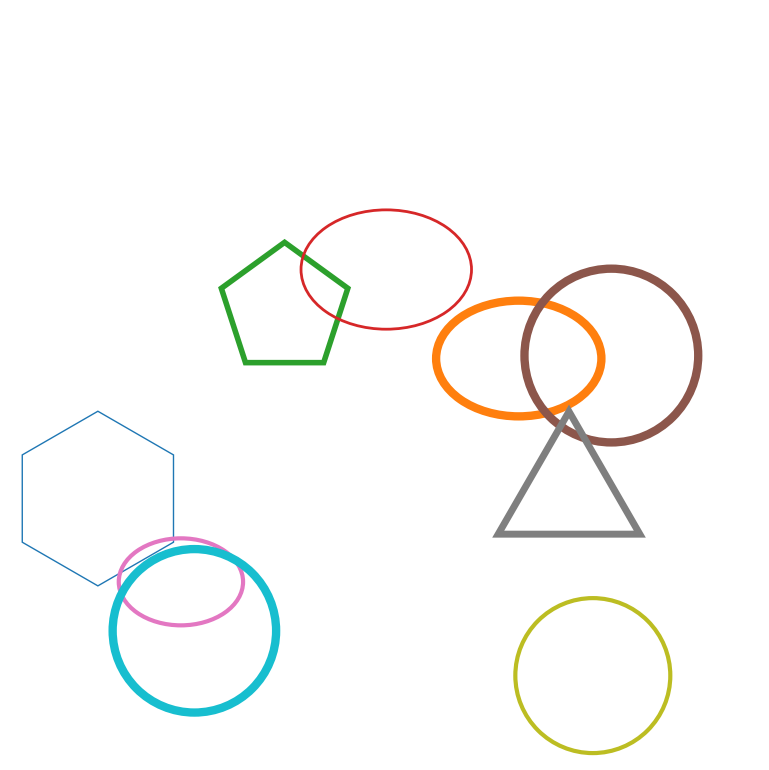[{"shape": "hexagon", "thickness": 0.5, "radius": 0.57, "center": [0.127, 0.353]}, {"shape": "oval", "thickness": 3, "radius": 0.54, "center": [0.674, 0.534]}, {"shape": "pentagon", "thickness": 2, "radius": 0.43, "center": [0.37, 0.599]}, {"shape": "oval", "thickness": 1, "radius": 0.55, "center": [0.502, 0.65]}, {"shape": "circle", "thickness": 3, "radius": 0.56, "center": [0.794, 0.538]}, {"shape": "oval", "thickness": 1.5, "radius": 0.4, "center": [0.235, 0.244]}, {"shape": "triangle", "thickness": 2.5, "radius": 0.53, "center": [0.739, 0.359]}, {"shape": "circle", "thickness": 1.5, "radius": 0.5, "center": [0.77, 0.123]}, {"shape": "circle", "thickness": 3, "radius": 0.53, "center": [0.252, 0.181]}]